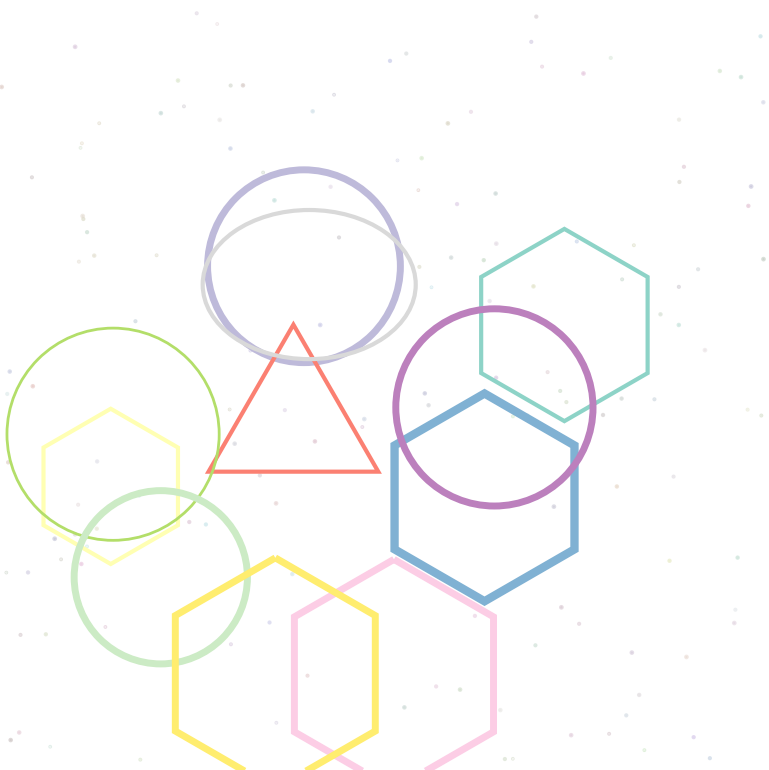[{"shape": "hexagon", "thickness": 1.5, "radius": 0.62, "center": [0.733, 0.578]}, {"shape": "hexagon", "thickness": 1.5, "radius": 0.5, "center": [0.144, 0.368]}, {"shape": "circle", "thickness": 2.5, "radius": 0.63, "center": [0.395, 0.654]}, {"shape": "triangle", "thickness": 1.5, "radius": 0.64, "center": [0.381, 0.451]}, {"shape": "hexagon", "thickness": 3, "radius": 0.67, "center": [0.629, 0.354]}, {"shape": "circle", "thickness": 1, "radius": 0.69, "center": [0.147, 0.436]}, {"shape": "hexagon", "thickness": 2.5, "radius": 0.75, "center": [0.512, 0.124]}, {"shape": "oval", "thickness": 1.5, "radius": 0.69, "center": [0.402, 0.63]}, {"shape": "circle", "thickness": 2.5, "radius": 0.64, "center": [0.642, 0.471]}, {"shape": "circle", "thickness": 2.5, "radius": 0.56, "center": [0.209, 0.25]}, {"shape": "hexagon", "thickness": 2.5, "radius": 0.75, "center": [0.358, 0.126]}]